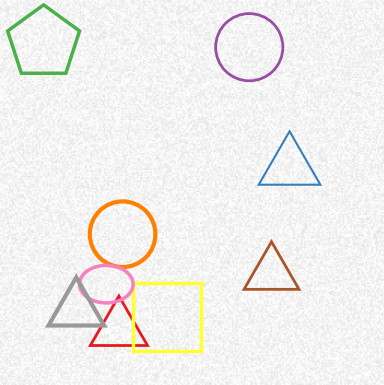[{"shape": "triangle", "thickness": 2, "radius": 0.43, "center": [0.309, 0.145]}, {"shape": "triangle", "thickness": 1.5, "radius": 0.46, "center": [0.752, 0.566]}, {"shape": "pentagon", "thickness": 2.5, "radius": 0.49, "center": [0.113, 0.889]}, {"shape": "circle", "thickness": 2, "radius": 0.44, "center": [0.647, 0.877]}, {"shape": "circle", "thickness": 3, "radius": 0.43, "center": [0.318, 0.392]}, {"shape": "square", "thickness": 2.5, "radius": 0.44, "center": [0.433, 0.176]}, {"shape": "triangle", "thickness": 2, "radius": 0.41, "center": [0.705, 0.29]}, {"shape": "oval", "thickness": 2.5, "radius": 0.35, "center": [0.276, 0.262]}, {"shape": "triangle", "thickness": 3, "radius": 0.42, "center": [0.198, 0.196]}]